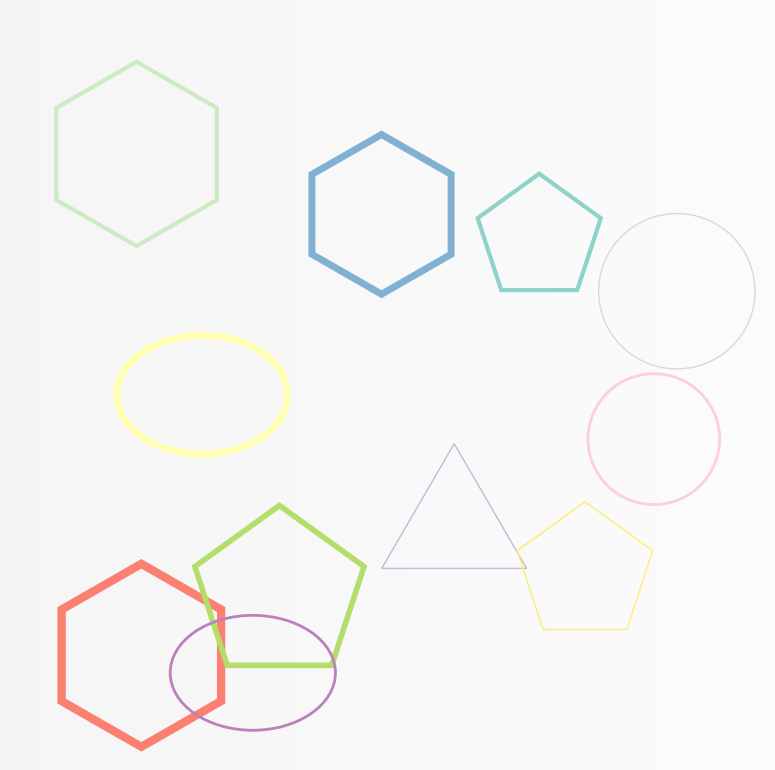[{"shape": "pentagon", "thickness": 1.5, "radius": 0.42, "center": [0.696, 0.691]}, {"shape": "oval", "thickness": 2.5, "radius": 0.55, "center": [0.261, 0.487]}, {"shape": "triangle", "thickness": 0.5, "radius": 0.54, "center": [0.586, 0.316]}, {"shape": "hexagon", "thickness": 3, "radius": 0.59, "center": [0.182, 0.149]}, {"shape": "hexagon", "thickness": 2.5, "radius": 0.52, "center": [0.492, 0.722]}, {"shape": "pentagon", "thickness": 2, "radius": 0.57, "center": [0.361, 0.229]}, {"shape": "circle", "thickness": 1, "radius": 0.42, "center": [0.844, 0.43]}, {"shape": "circle", "thickness": 0.5, "radius": 0.5, "center": [0.873, 0.622]}, {"shape": "oval", "thickness": 1, "radius": 0.53, "center": [0.326, 0.126]}, {"shape": "hexagon", "thickness": 1.5, "radius": 0.6, "center": [0.176, 0.8]}, {"shape": "pentagon", "thickness": 0.5, "radius": 0.46, "center": [0.755, 0.257]}]